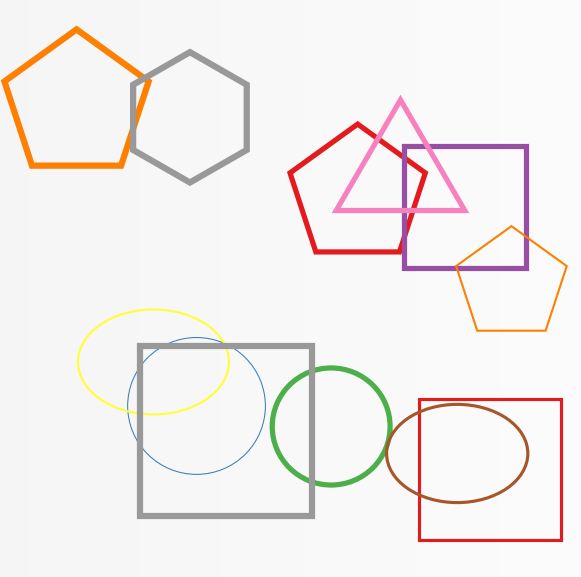[{"shape": "square", "thickness": 1.5, "radius": 0.61, "center": [0.843, 0.187]}, {"shape": "pentagon", "thickness": 2.5, "radius": 0.61, "center": [0.615, 0.662]}, {"shape": "circle", "thickness": 0.5, "radius": 0.59, "center": [0.338, 0.296]}, {"shape": "circle", "thickness": 2.5, "radius": 0.51, "center": [0.57, 0.261]}, {"shape": "square", "thickness": 2.5, "radius": 0.53, "center": [0.8, 0.641]}, {"shape": "pentagon", "thickness": 3, "radius": 0.65, "center": [0.132, 0.818]}, {"shape": "pentagon", "thickness": 1, "radius": 0.5, "center": [0.88, 0.507]}, {"shape": "oval", "thickness": 1, "radius": 0.65, "center": [0.264, 0.372]}, {"shape": "oval", "thickness": 1.5, "radius": 0.61, "center": [0.787, 0.214]}, {"shape": "triangle", "thickness": 2.5, "radius": 0.64, "center": [0.689, 0.698]}, {"shape": "square", "thickness": 3, "radius": 0.74, "center": [0.389, 0.253]}, {"shape": "hexagon", "thickness": 3, "radius": 0.56, "center": [0.327, 0.796]}]